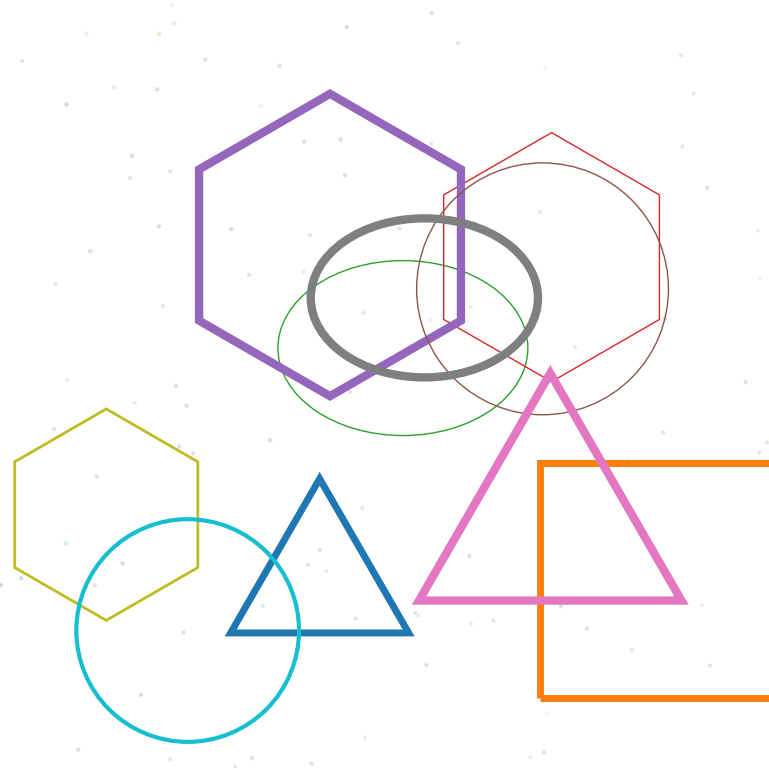[{"shape": "triangle", "thickness": 2.5, "radius": 0.67, "center": [0.415, 0.245]}, {"shape": "square", "thickness": 2.5, "radius": 0.76, "center": [0.854, 0.246]}, {"shape": "oval", "thickness": 0.5, "radius": 0.81, "center": [0.523, 0.548]}, {"shape": "hexagon", "thickness": 0.5, "radius": 0.81, "center": [0.716, 0.666]}, {"shape": "hexagon", "thickness": 3, "radius": 0.98, "center": [0.429, 0.682]}, {"shape": "circle", "thickness": 0.5, "radius": 0.82, "center": [0.705, 0.625]}, {"shape": "triangle", "thickness": 3, "radius": 0.98, "center": [0.715, 0.318]}, {"shape": "oval", "thickness": 3, "radius": 0.74, "center": [0.551, 0.613]}, {"shape": "hexagon", "thickness": 1, "radius": 0.69, "center": [0.138, 0.332]}, {"shape": "circle", "thickness": 1.5, "radius": 0.72, "center": [0.244, 0.181]}]